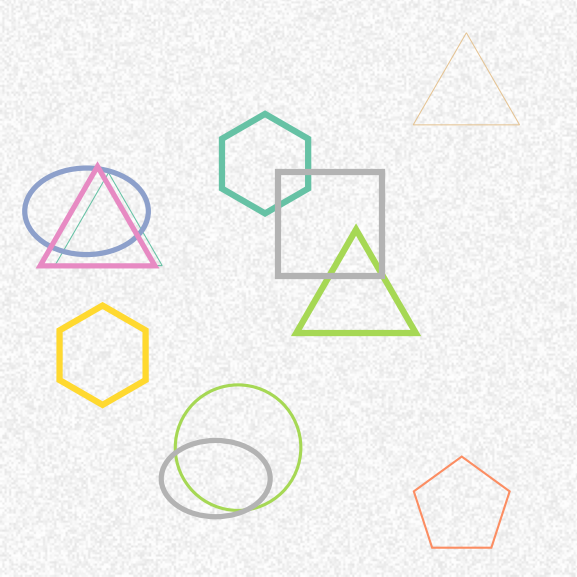[{"shape": "hexagon", "thickness": 3, "radius": 0.43, "center": [0.459, 0.716]}, {"shape": "triangle", "thickness": 0.5, "radius": 0.54, "center": [0.188, 0.593]}, {"shape": "pentagon", "thickness": 1, "radius": 0.44, "center": [0.8, 0.121]}, {"shape": "oval", "thickness": 2.5, "radius": 0.54, "center": [0.15, 0.633]}, {"shape": "triangle", "thickness": 2.5, "radius": 0.57, "center": [0.169, 0.596]}, {"shape": "triangle", "thickness": 3, "radius": 0.6, "center": [0.617, 0.482]}, {"shape": "circle", "thickness": 1.5, "radius": 0.54, "center": [0.412, 0.224]}, {"shape": "hexagon", "thickness": 3, "radius": 0.43, "center": [0.178, 0.384]}, {"shape": "triangle", "thickness": 0.5, "radius": 0.53, "center": [0.808, 0.836]}, {"shape": "oval", "thickness": 2.5, "radius": 0.47, "center": [0.374, 0.17]}, {"shape": "square", "thickness": 3, "radius": 0.45, "center": [0.571, 0.612]}]